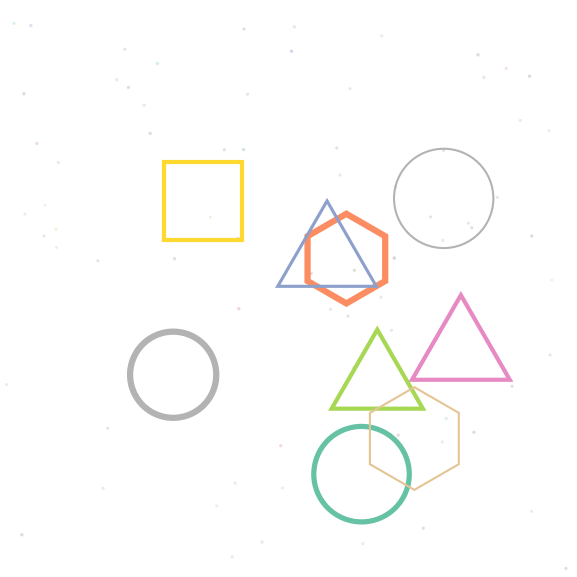[{"shape": "circle", "thickness": 2.5, "radius": 0.41, "center": [0.626, 0.178]}, {"shape": "hexagon", "thickness": 3, "radius": 0.39, "center": [0.6, 0.551]}, {"shape": "triangle", "thickness": 1.5, "radius": 0.49, "center": [0.566, 0.553]}, {"shape": "triangle", "thickness": 2, "radius": 0.49, "center": [0.798, 0.39]}, {"shape": "triangle", "thickness": 2, "radius": 0.46, "center": [0.653, 0.337]}, {"shape": "square", "thickness": 2, "radius": 0.34, "center": [0.351, 0.651]}, {"shape": "hexagon", "thickness": 1, "radius": 0.44, "center": [0.717, 0.24]}, {"shape": "circle", "thickness": 1, "radius": 0.43, "center": [0.768, 0.656]}, {"shape": "circle", "thickness": 3, "radius": 0.37, "center": [0.3, 0.35]}]